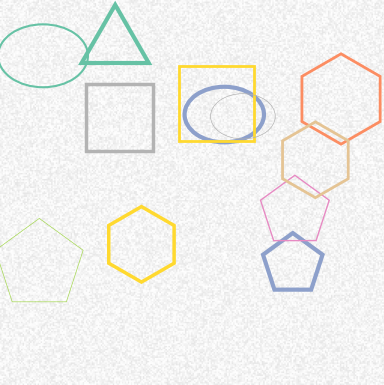[{"shape": "oval", "thickness": 1.5, "radius": 0.58, "center": [0.112, 0.855]}, {"shape": "triangle", "thickness": 3, "radius": 0.5, "center": [0.299, 0.887]}, {"shape": "hexagon", "thickness": 2, "radius": 0.59, "center": [0.886, 0.743]}, {"shape": "oval", "thickness": 3, "radius": 0.52, "center": [0.583, 0.702]}, {"shape": "pentagon", "thickness": 3, "radius": 0.41, "center": [0.76, 0.313]}, {"shape": "pentagon", "thickness": 1, "radius": 0.47, "center": [0.766, 0.451]}, {"shape": "pentagon", "thickness": 0.5, "radius": 0.6, "center": [0.102, 0.313]}, {"shape": "square", "thickness": 2, "radius": 0.49, "center": [0.562, 0.73]}, {"shape": "hexagon", "thickness": 2.5, "radius": 0.49, "center": [0.367, 0.365]}, {"shape": "hexagon", "thickness": 2, "radius": 0.49, "center": [0.819, 0.585]}, {"shape": "oval", "thickness": 0.5, "radius": 0.42, "center": [0.631, 0.698]}, {"shape": "square", "thickness": 2.5, "radius": 0.44, "center": [0.312, 0.695]}]